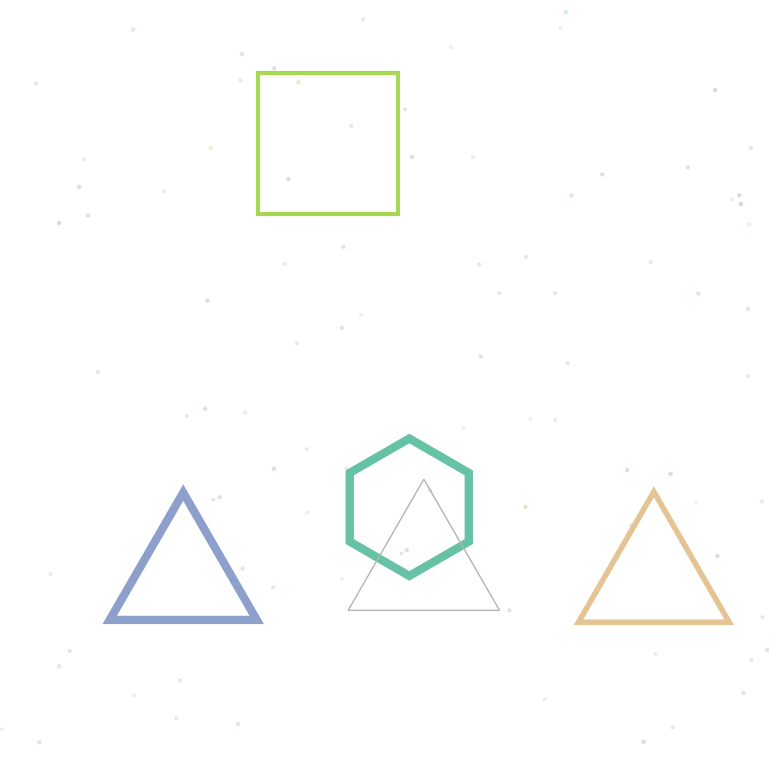[{"shape": "hexagon", "thickness": 3, "radius": 0.45, "center": [0.532, 0.341]}, {"shape": "triangle", "thickness": 3, "radius": 0.55, "center": [0.238, 0.25]}, {"shape": "square", "thickness": 1.5, "radius": 0.46, "center": [0.426, 0.814]}, {"shape": "triangle", "thickness": 2, "radius": 0.57, "center": [0.849, 0.248]}, {"shape": "triangle", "thickness": 0.5, "radius": 0.57, "center": [0.55, 0.264]}]